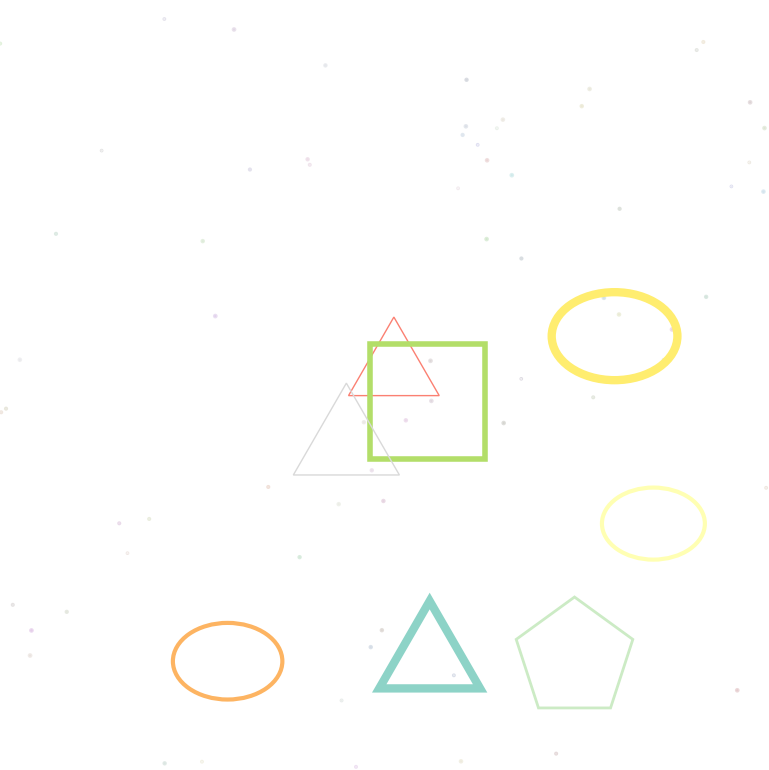[{"shape": "triangle", "thickness": 3, "radius": 0.38, "center": [0.558, 0.144]}, {"shape": "oval", "thickness": 1.5, "radius": 0.33, "center": [0.849, 0.32]}, {"shape": "triangle", "thickness": 0.5, "radius": 0.34, "center": [0.512, 0.52]}, {"shape": "oval", "thickness": 1.5, "radius": 0.36, "center": [0.296, 0.141]}, {"shape": "square", "thickness": 2, "radius": 0.37, "center": [0.555, 0.478]}, {"shape": "triangle", "thickness": 0.5, "radius": 0.4, "center": [0.45, 0.423]}, {"shape": "pentagon", "thickness": 1, "radius": 0.4, "center": [0.746, 0.145]}, {"shape": "oval", "thickness": 3, "radius": 0.41, "center": [0.798, 0.563]}]